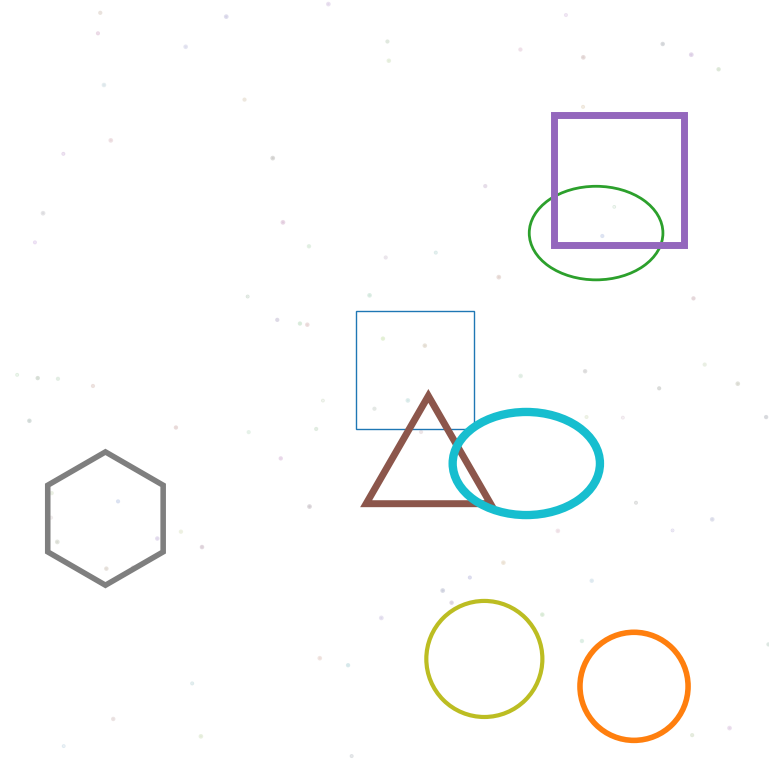[{"shape": "square", "thickness": 0.5, "radius": 0.38, "center": [0.539, 0.52]}, {"shape": "circle", "thickness": 2, "radius": 0.35, "center": [0.823, 0.109]}, {"shape": "oval", "thickness": 1, "radius": 0.43, "center": [0.774, 0.697]}, {"shape": "square", "thickness": 2.5, "radius": 0.42, "center": [0.804, 0.766]}, {"shape": "triangle", "thickness": 2.5, "radius": 0.47, "center": [0.556, 0.392]}, {"shape": "hexagon", "thickness": 2, "radius": 0.43, "center": [0.137, 0.327]}, {"shape": "circle", "thickness": 1.5, "radius": 0.38, "center": [0.629, 0.144]}, {"shape": "oval", "thickness": 3, "radius": 0.48, "center": [0.684, 0.398]}]